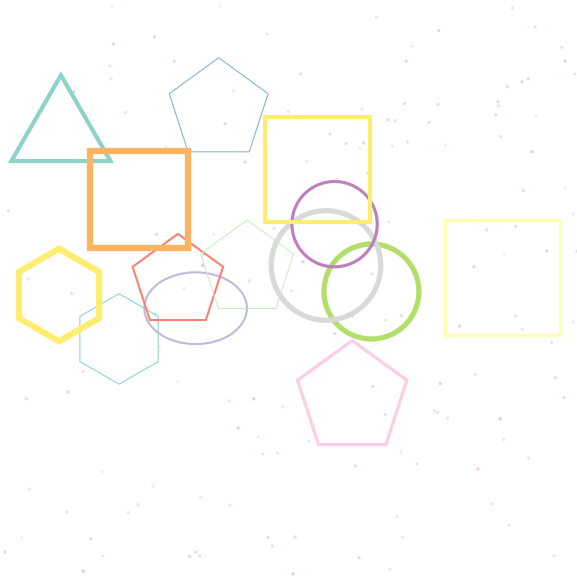[{"shape": "hexagon", "thickness": 0.5, "radius": 0.39, "center": [0.206, 0.412]}, {"shape": "triangle", "thickness": 2, "radius": 0.5, "center": [0.105, 0.77]}, {"shape": "square", "thickness": 1.5, "radius": 0.5, "center": [0.87, 0.518]}, {"shape": "oval", "thickness": 1, "radius": 0.44, "center": [0.339, 0.465]}, {"shape": "pentagon", "thickness": 1, "radius": 0.41, "center": [0.308, 0.512]}, {"shape": "pentagon", "thickness": 0.5, "radius": 0.45, "center": [0.379, 0.809]}, {"shape": "square", "thickness": 3, "radius": 0.42, "center": [0.241, 0.653]}, {"shape": "circle", "thickness": 2.5, "radius": 0.41, "center": [0.643, 0.494]}, {"shape": "pentagon", "thickness": 1.5, "radius": 0.5, "center": [0.61, 0.31]}, {"shape": "circle", "thickness": 2.5, "radius": 0.47, "center": [0.564, 0.539]}, {"shape": "circle", "thickness": 1.5, "radius": 0.37, "center": [0.579, 0.611]}, {"shape": "pentagon", "thickness": 0.5, "radius": 0.42, "center": [0.428, 0.533]}, {"shape": "square", "thickness": 2, "radius": 0.45, "center": [0.551, 0.706]}, {"shape": "hexagon", "thickness": 3, "radius": 0.4, "center": [0.102, 0.488]}]